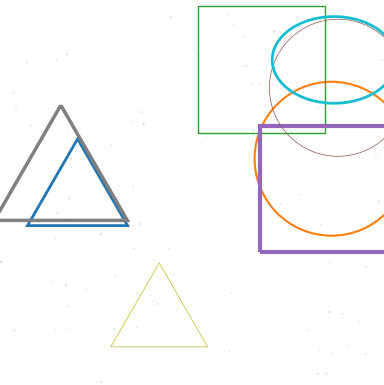[{"shape": "triangle", "thickness": 2, "radius": 0.75, "center": [0.201, 0.489]}, {"shape": "circle", "thickness": 1.5, "radius": 1.0, "center": [0.861, 0.588]}, {"shape": "square", "thickness": 1, "radius": 0.82, "center": [0.68, 0.819]}, {"shape": "square", "thickness": 3, "radius": 0.81, "center": [0.838, 0.51]}, {"shape": "circle", "thickness": 0.5, "radius": 0.89, "center": [0.878, 0.772]}, {"shape": "triangle", "thickness": 2.5, "radius": 1.0, "center": [0.158, 0.527]}, {"shape": "triangle", "thickness": 0.5, "radius": 0.73, "center": [0.414, 0.172]}, {"shape": "oval", "thickness": 2, "radius": 0.8, "center": [0.868, 0.844]}]